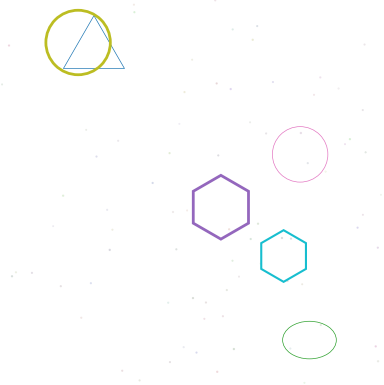[{"shape": "triangle", "thickness": 0.5, "radius": 0.46, "center": [0.244, 0.868]}, {"shape": "oval", "thickness": 0.5, "radius": 0.35, "center": [0.804, 0.117]}, {"shape": "hexagon", "thickness": 2, "radius": 0.41, "center": [0.574, 0.462]}, {"shape": "circle", "thickness": 0.5, "radius": 0.36, "center": [0.78, 0.599]}, {"shape": "circle", "thickness": 2, "radius": 0.42, "center": [0.203, 0.89]}, {"shape": "hexagon", "thickness": 1.5, "radius": 0.34, "center": [0.737, 0.335]}]